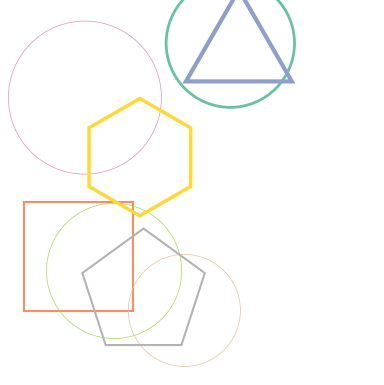[{"shape": "circle", "thickness": 2, "radius": 0.83, "center": [0.598, 0.888]}, {"shape": "square", "thickness": 1.5, "radius": 0.71, "center": [0.203, 0.333]}, {"shape": "triangle", "thickness": 3, "radius": 0.79, "center": [0.62, 0.868]}, {"shape": "circle", "thickness": 0.5, "radius": 0.99, "center": [0.221, 0.746]}, {"shape": "circle", "thickness": 0.5, "radius": 0.88, "center": [0.296, 0.296]}, {"shape": "hexagon", "thickness": 2.5, "radius": 0.76, "center": [0.363, 0.592]}, {"shape": "circle", "thickness": 0.5, "radius": 0.73, "center": [0.479, 0.194]}, {"shape": "pentagon", "thickness": 1.5, "radius": 0.84, "center": [0.373, 0.239]}]